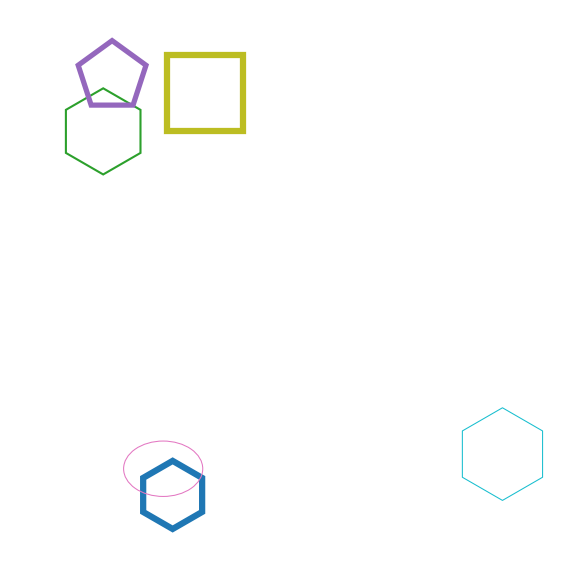[{"shape": "hexagon", "thickness": 3, "radius": 0.29, "center": [0.299, 0.142]}, {"shape": "hexagon", "thickness": 1, "radius": 0.37, "center": [0.179, 0.772]}, {"shape": "pentagon", "thickness": 2.5, "radius": 0.31, "center": [0.194, 0.867]}, {"shape": "oval", "thickness": 0.5, "radius": 0.34, "center": [0.283, 0.187]}, {"shape": "square", "thickness": 3, "radius": 0.33, "center": [0.355, 0.839]}, {"shape": "hexagon", "thickness": 0.5, "radius": 0.4, "center": [0.87, 0.213]}]